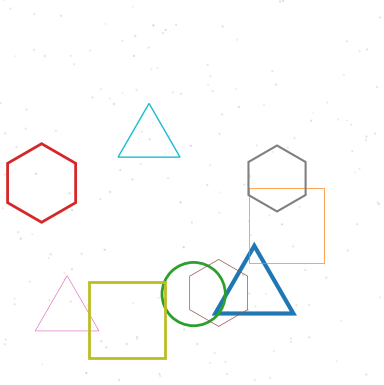[{"shape": "triangle", "thickness": 3, "radius": 0.59, "center": [0.661, 0.244]}, {"shape": "square", "thickness": 0.5, "radius": 0.49, "center": [0.743, 0.415]}, {"shape": "circle", "thickness": 2, "radius": 0.41, "center": [0.503, 0.236]}, {"shape": "hexagon", "thickness": 2, "radius": 0.51, "center": [0.108, 0.525]}, {"shape": "hexagon", "thickness": 0.5, "radius": 0.43, "center": [0.568, 0.239]}, {"shape": "triangle", "thickness": 0.5, "radius": 0.48, "center": [0.174, 0.188]}, {"shape": "hexagon", "thickness": 1.5, "radius": 0.43, "center": [0.72, 0.536]}, {"shape": "square", "thickness": 2, "radius": 0.49, "center": [0.331, 0.169]}, {"shape": "triangle", "thickness": 1, "radius": 0.46, "center": [0.387, 0.638]}]